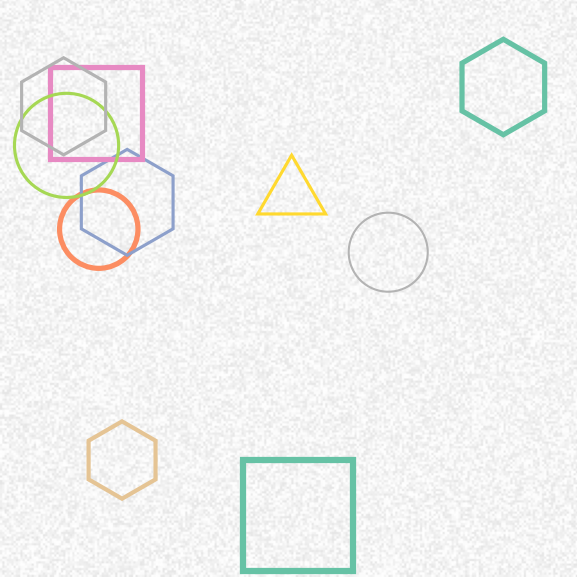[{"shape": "hexagon", "thickness": 2.5, "radius": 0.41, "center": [0.872, 0.848]}, {"shape": "square", "thickness": 3, "radius": 0.48, "center": [0.516, 0.107]}, {"shape": "circle", "thickness": 2.5, "radius": 0.34, "center": [0.171, 0.602]}, {"shape": "hexagon", "thickness": 1.5, "radius": 0.46, "center": [0.22, 0.649]}, {"shape": "square", "thickness": 2.5, "radius": 0.4, "center": [0.167, 0.804]}, {"shape": "circle", "thickness": 1.5, "radius": 0.45, "center": [0.115, 0.747]}, {"shape": "triangle", "thickness": 1.5, "radius": 0.34, "center": [0.505, 0.663]}, {"shape": "hexagon", "thickness": 2, "radius": 0.33, "center": [0.211, 0.203]}, {"shape": "hexagon", "thickness": 1.5, "radius": 0.42, "center": [0.11, 0.815]}, {"shape": "circle", "thickness": 1, "radius": 0.34, "center": [0.672, 0.562]}]